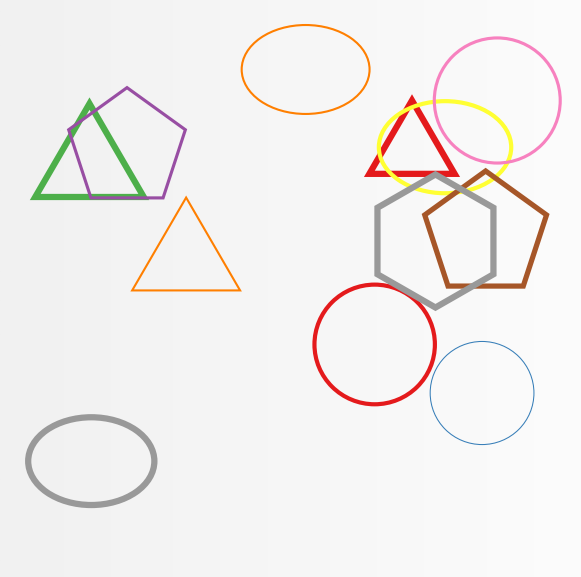[{"shape": "circle", "thickness": 2, "radius": 0.52, "center": [0.645, 0.403]}, {"shape": "triangle", "thickness": 3, "radius": 0.42, "center": [0.709, 0.74]}, {"shape": "circle", "thickness": 0.5, "radius": 0.45, "center": [0.829, 0.319]}, {"shape": "triangle", "thickness": 3, "radius": 0.54, "center": [0.154, 0.712]}, {"shape": "pentagon", "thickness": 1.5, "radius": 0.53, "center": [0.219, 0.742]}, {"shape": "oval", "thickness": 1, "radius": 0.55, "center": [0.526, 0.879]}, {"shape": "triangle", "thickness": 1, "radius": 0.54, "center": [0.32, 0.55]}, {"shape": "oval", "thickness": 2, "radius": 0.57, "center": [0.766, 0.744]}, {"shape": "pentagon", "thickness": 2.5, "radius": 0.55, "center": [0.836, 0.593]}, {"shape": "circle", "thickness": 1.5, "radius": 0.54, "center": [0.855, 0.825]}, {"shape": "hexagon", "thickness": 3, "radius": 0.58, "center": [0.749, 0.582]}, {"shape": "oval", "thickness": 3, "radius": 0.54, "center": [0.157, 0.201]}]